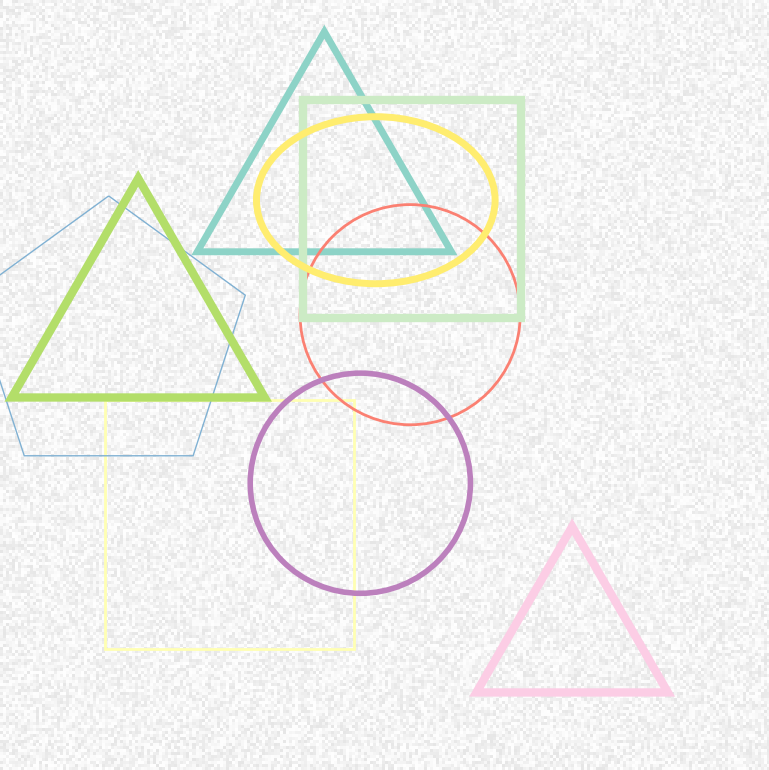[{"shape": "triangle", "thickness": 2.5, "radius": 0.95, "center": [0.421, 0.768]}, {"shape": "square", "thickness": 1, "radius": 0.81, "center": [0.298, 0.319]}, {"shape": "circle", "thickness": 1, "radius": 0.71, "center": [0.533, 0.591]}, {"shape": "pentagon", "thickness": 0.5, "radius": 0.93, "center": [0.141, 0.559]}, {"shape": "triangle", "thickness": 3, "radius": 0.95, "center": [0.179, 0.579]}, {"shape": "triangle", "thickness": 3, "radius": 0.72, "center": [0.743, 0.173]}, {"shape": "circle", "thickness": 2, "radius": 0.71, "center": [0.468, 0.372]}, {"shape": "square", "thickness": 3, "radius": 0.71, "center": [0.535, 0.729]}, {"shape": "oval", "thickness": 2.5, "radius": 0.77, "center": [0.488, 0.74]}]